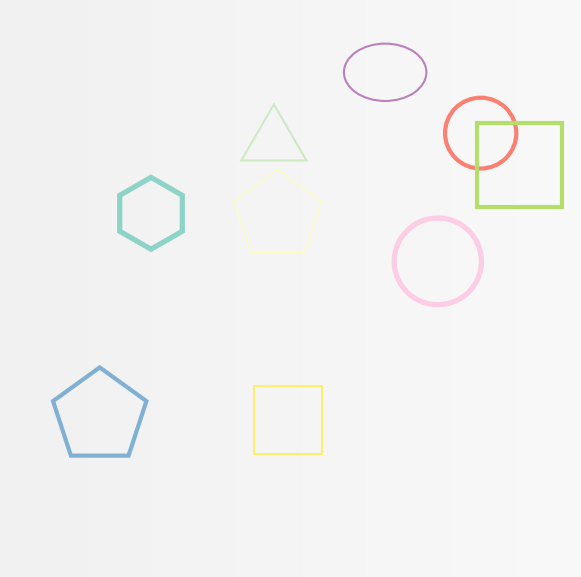[{"shape": "hexagon", "thickness": 2.5, "radius": 0.31, "center": [0.26, 0.63]}, {"shape": "pentagon", "thickness": 0.5, "radius": 0.4, "center": [0.478, 0.626]}, {"shape": "circle", "thickness": 2, "radius": 0.31, "center": [0.827, 0.769]}, {"shape": "pentagon", "thickness": 2, "radius": 0.42, "center": [0.172, 0.278]}, {"shape": "square", "thickness": 2, "radius": 0.36, "center": [0.894, 0.713]}, {"shape": "circle", "thickness": 2.5, "radius": 0.38, "center": [0.753, 0.547]}, {"shape": "oval", "thickness": 1, "radius": 0.35, "center": [0.663, 0.874]}, {"shape": "triangle", "thickness": 1, "radius": 0.32, "center": [0.471, 0.754]}, {"shape": "square", "thickness": 1, "radius": 0.29, "center": [0.495, 0.272]}]